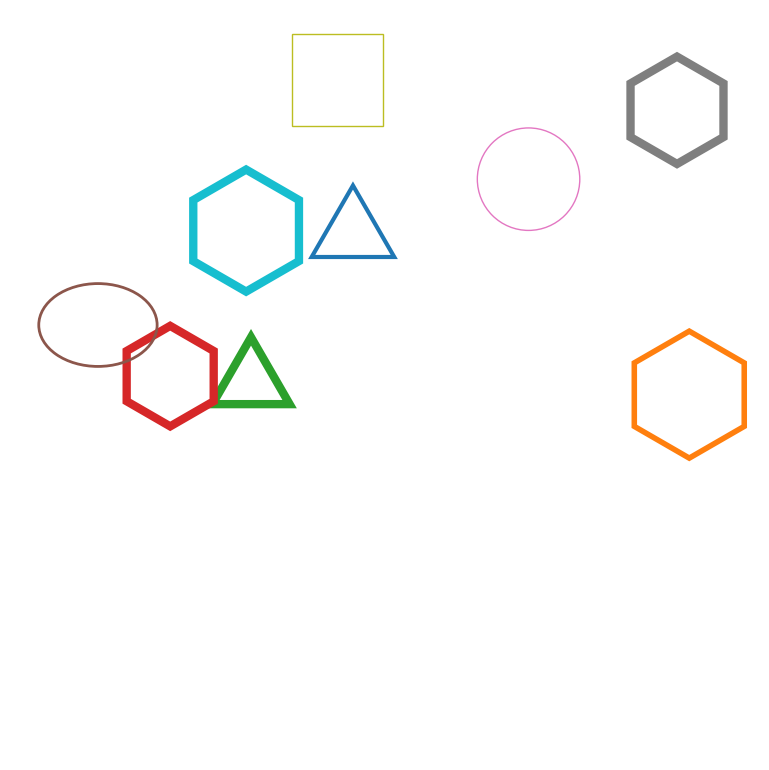[{"shape": "triangle", "thickness": 1.5, "radius": 0.31, "center": [0.458, 0.697]}, {"shape": "hexagon", "thickness": 2, "radius": 0.41, "center": [0.895, 0.487]}, {"shape": "triangle", "thickness": 3, "radius": 0.29, "center": [0.326, 0.504]}, {"shape": "hexagon", "thickness": 3, "radius": 0.33, "center": [0.221, 0.512]}, {"shape": "oval", "thickness": 1, "radius": 0.38, "center": [0.127, 0.578]}, {"shape": "circle", "thickness": 0.5, "radius": 0.33, "center": [0.686, 0.767]}, {"shape": "hexagon", "thickness": 3, "radius": 0.35, "center": [0.879, 0.857]}, {"shape": "square", "thickness": 0.5, "radius": 0.3, "center": [0.439, 0.896]}, {"shape": "hexagon", "thickness": 3, "radius": 0.4, "center": [0.32, 0.701]}]